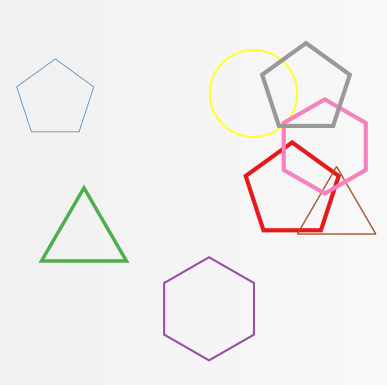[{"shape": "pentagon", "thickness": 3, "radius": 0.63, "center": [0.754, 0.504]}, {"shape": "pentagon", "thickness": 0.5, "radius": 0.52, "center": [0.143, 0.742]}, {"shape": "triangle", "thickness": 2.5, "radius": 0.63, "center": [0.217, 0.385]}, {"shape": "hexagon", "thickness": 1.5, "radius": 0.67, "center": [0.539, 0.198]}, {"shape": "circle", "thickness": 1.5, "radius": 0.56, "center": [0.654, 0.757]}, {"shape": "triangle", "thickness": 1, "radius": 0.58, "center": [0.869, 0.451]}, {"shape": "hexagon", "thickness": 3, "radius": 0.61, "center": [0.838, 0.62]}, {"shape": "pentagon", "thickness": 3, "radius": 0.59, "center": [0.79, 0.769]}]